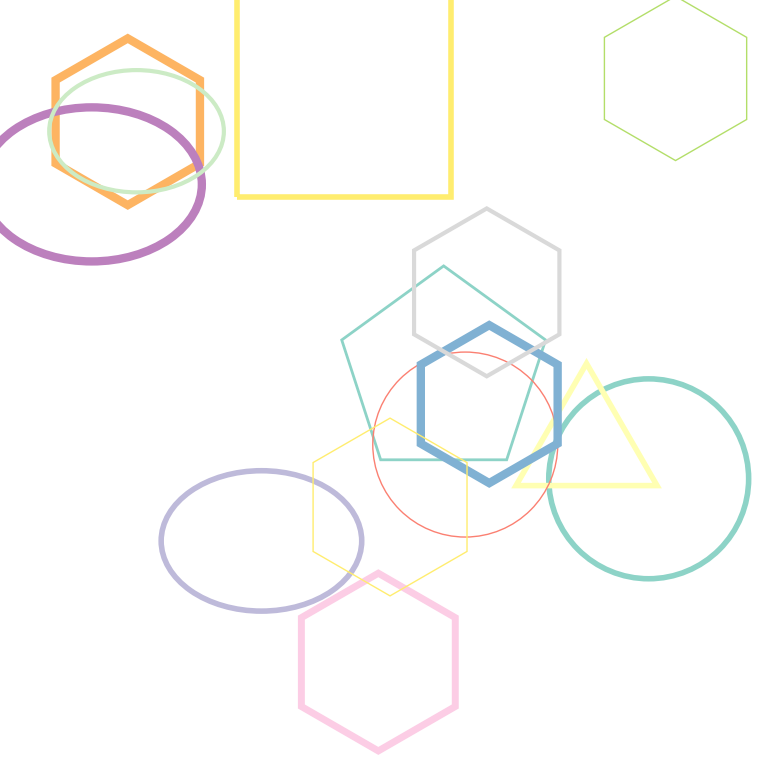[{"shape": "circle", "thickness": 2, "radius": 0.65, "center": [0.842, 0.378]}, {"shape": "pentagon", "thickness": 1, "radius": 0.7, "center": [0.576, 0.515]}, {"shape": "triangle", "thickness": 2, "radius": 0.53, "center": [0.762, 0.422]}, {"shape": "oval", "thickness": 2, "radius": 0.65, "center": [0.34, 0.298]}, {"shape": "circle", "thickness": 0.5, "radius": 0.6, "center": [0.604, 0.423]}, {"shape": "hexagon", "thickness": 3, "radius": 0.51, "center": [0.635, 0.475]}, {"shape": "hexagon", "thickness": 3, "radius": 0.54, "center": [0.166, 0.842]}, {"shape": "hexagon", "thickness": 0.5, "radius": 0.53, "center": [0.877, 0.898]}, {"shape": "hexagon", "thickness": 2.5, "radius": 0.58, "center": [0.491, 0.14]}, {"shape": "hexagon", "thickness": 1.5, "radius": 0.54, "center": [0.632, 0.62]}, {"shape": "oval", "thickness": 3, "radius": 0.71, "center": [0.119, 0.761]}, {"shape": "oval", "thickness": 1.5, "radius": 0.57, "center": [0.177, 0.83]}, {"shape": "square", "thickness": 2, "radius": 0.69, "center": [0.447, 0.882]}, {"shape": "hexagon", "thickness": 0.5, "radius": 0.58, "center": [0.507, 0.342]}]